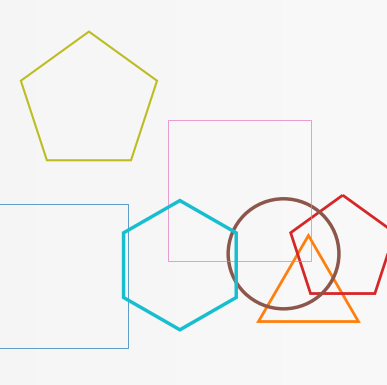[{"shape": "square", "thickness": 0.5, "radius": 0.94, "center": [0.144, 0.283]}, {"shape": "triangle", "thickness": 2, "radius": 0.74, "center": [0.796, 0.239]}, {"shape": "pentagon", "thickness": 2, "radius": 0.71, "center": [0.884, 0.352]}, {"shape": "circle", "thickness": 2.5, "radius": 0.71, "center": [0.732, 0.341]}, {"shape": "square", "thickness": 0.5, "radius": 0.92, "center": [0.618, 0.505]}, {"shape": "pentagon", "thickness": 1.5, "radius": 0.92, "center": [0.23, 0.733]}, {"shape": "hexagon", "thickness": 2.5, "radius": 0.84, "center": [0.464, 0.311]}]